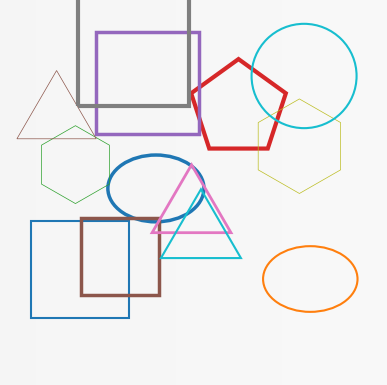[{"shape": "square", "thickness": 1.5, "radius": 0.63, "center": [0.206, 0.299]}, {"shape": "oval", "thickness": 2.5, "radius": 0.62, "center": [0.402, 0.511]}, {"shape": "oval", "thickness": 1.5, "radius": 0.61, "center": [0.801, 0.275]}, {"shape": "hexagon", "thickness": 0.5, "radius": 0.51, "center": [0.195, 0.572]}, {"shape": "pentagon", "thickness": 3, "radius": 0.64, "center": [0.615, 0.718]}, {"shape": "square", "thickness": 2.5, "radius": 0.66, "center": [0.381, 0.783]}, {"shape": "triangle", "thickness": 0.5, "radius": 0.59, "center": [0.146, 0.699]}, {"shape": "square", "thickness": 2.5, "radius": 0.5, "center": [0.309, 0.333]}, {"shape": "triangle", "thickness": 2, "radius": 0.59, "center": [0.494, 0.454]}, {"shape": "square", "thickness": 3, "radius": 0.71, "center": [0.344, 0.868]}, {"shape": "hexagon", "thickness": 0.5, "radius": 0.61, "center": [0.773, 0.62]}, {"shape": "circle", "thickness": 1.5, "radius": 0.68, "center": [0.785, 0.803]}, {"shape": "triangle", "thickness": 1.5, "radius": 0.6, "center": [0.519, 0.389]}]